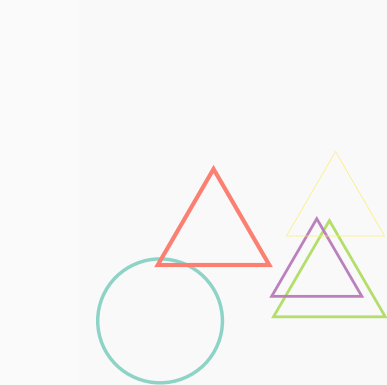[{"shape": "circle", "thickness": 2.5, "radius": 0.8, "center": [0.413, 0.167]}, {"shape": "triangle", "thickness": 3, "radius": 0.83, "center": [0.551, 0.395]}, {"shape": "triangle", "thickness": 2, "radius": 0.83, "center": [0.85, 0.26]}, {"shape": "triangle", "thickness": 2, "radius": 0.67, "center": [0.817, 0.297]}, {"shape": "triangle", "thickness": 0.5, "radius": 0.73, "center": [0.866, 0.46]}]